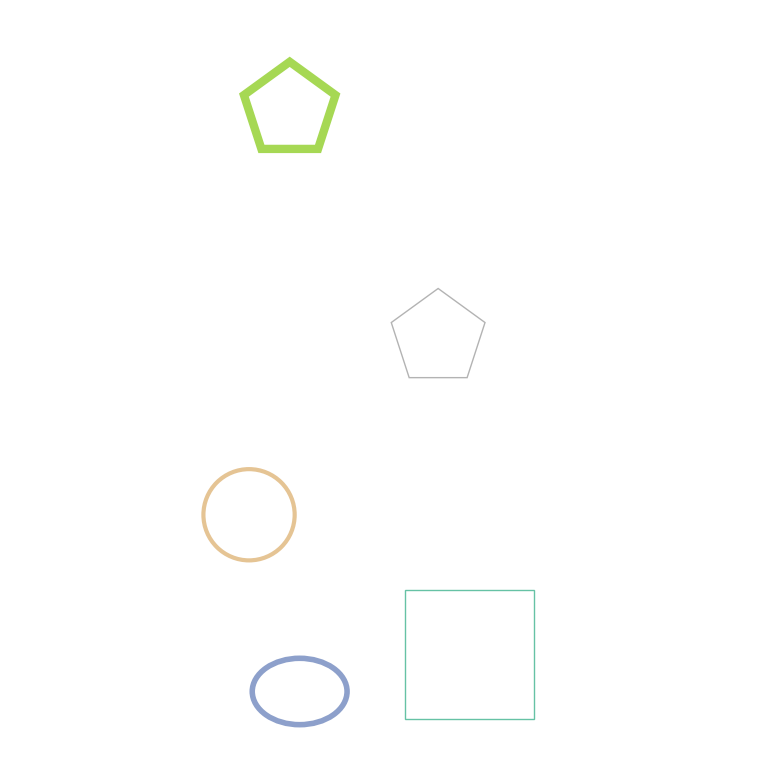[{"shape": "square", "thickness": 0.5, "radius": 0.42, "center": [0.609, 0.15]}, {"shape": "oval", "thickness": 2, "radius": 0.31, "center": [0.389, 0.102]}, {"shape": "pentagon", "thickness": 3, "radius": 0.31, "center": [0.376, 0.857]}, {"shape": "circle", "thickness": 1.5, "radius": 0.3, "center": [0.323, 0.331]}, {"shape": "pentagon", "thickness": 0.5, "radius": 0.32, "center": [0.569, 0.561]}]